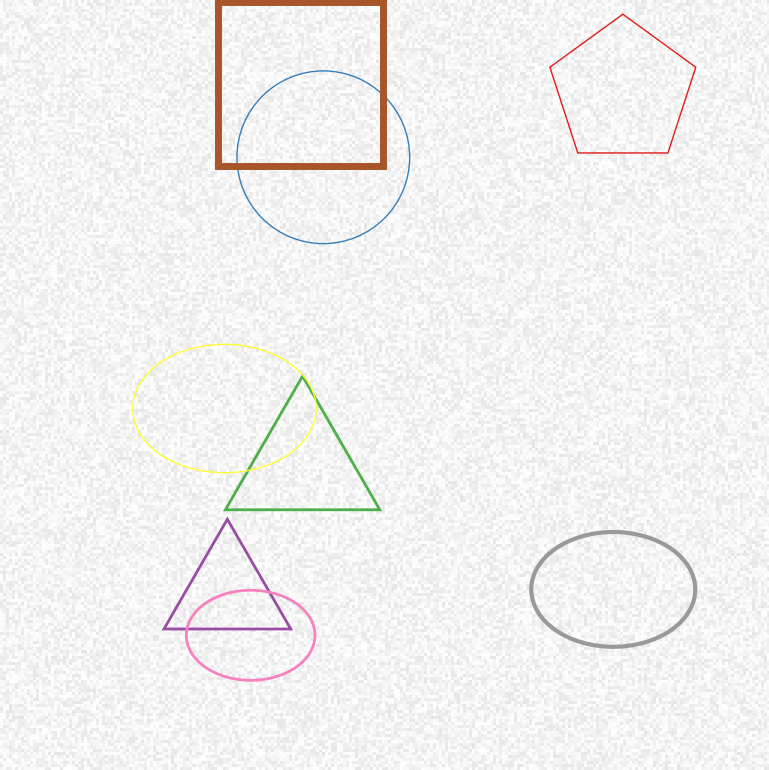[{"shape": "pentagon", "thickness": 0.5, "radius": 0.5, "center": [0.809, 0.882]}, {"shape": "circle", "thickness": 0.5, "radius": 0.56, "center": [0.42, 0.796]}, {"shape": "triangle", "thickness": 1, "radius": 0.58, "center": [0.393, 0.396]}, {"shape": "triangle", "thickness": 1, "radius": 0.48, "center": [0.295, 0.231]}, {"shape": "oval", "thickness": 0.5, "radius": 0.6, "center": [0.292, 0.469]}, {"shape": "square", "thickness": 2.5, "radius": 0.54, "center": [0.39, 0.891]}, {"shape": "oval", "thickness": 1, "radius": 0.42, "center": [0.326, 0.175]}, {"shape": "oval", "thickness": 1.5, "radius": 0.53, "center": [0.796, 0.235]}]